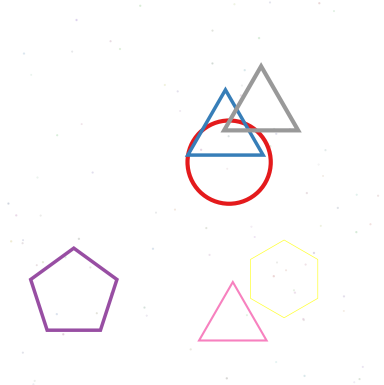[{"shape": "circle", "thickness": 3, "radius": 0.54, "center": [0.595, 0.579]}, {"shape": "triangle", "thickness": 2.5, "radius": 0.56, "center": [0.586, 0.654]}, {"shape": "pentagon", "thickness": 2.5, "radius": 0.59, "center": [0.192, 0.238]}, {"shape": "hexagon", "thickness": 0.5, "radius": 0.5, "center": [0.738, 0.276]}, {"shape": "triangle", "thickness": 1.5, "radius": 0.51, "center": [0.605, 0.166]}, {"shape": "triangle", "thickness": 3, "radius": 0.56, "center": [0.678, 0.717]}]